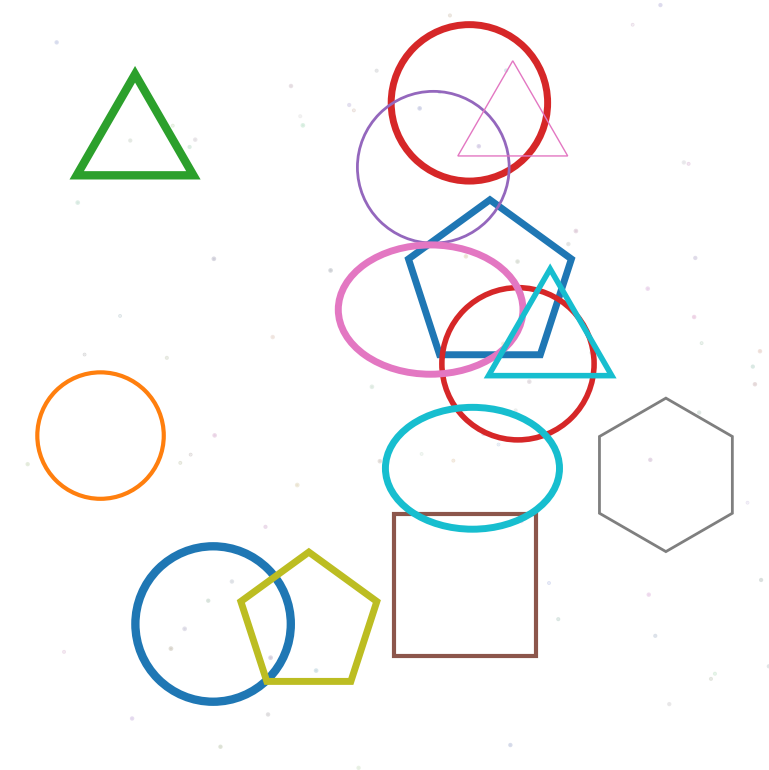[{"shape": "circle", "thickness": 3, "radius": 0.5, "center": [0.277, 0.19]}, {"shape": "pentagon", "thickness": 2.5, "radius": 0.56, "center": [0.636, 0.629]}, {"shape": "circle", "thickness": 1.5, "radius": 0.41, "center": [0.131, 0.434]}, {"shape": "triangle", "thickness": 3, "radius": 0.44, "center": [0.175, 0.816]}, {"shape": "circle", "thickness": 2, "radius": 0.49, "center": [0.673, 0.528]}, {"shape": "circle", "thickness": 2.5, "radius": 0.51, "center": [0.61, 0.866]}, {"shape": "circle", "thickness": 1, "radius": 0.49, "center": [0.563, 0.783]}, {"shape": "square", "thickness": 1.5, "radius": 0.46, "center": [0.604, 0.24]}, {"shape": "triangle", "thickness": 0.5, "radius": 0.41, "center": [0.666, 0.839]}, {"shape": "oval", "thickness": 2.5, "radius": 0.6, "center": [0.559, 0.598]}, {"shape": "hexagon", "thickness": 1, "radius": 0.5, "center": [0.865, 0.383]}, {"shape": "pentagon", "thickness": 2.5, "radius": 0.46, "center": [0.401, 0.19]}, {"shape": "oval", "thickness": 2.5, "radius": 0.57, "center": [0.614, 0.392]}, {"shape": "triangle", "thickness": 2, "radius": 0.46, "center": [0.714, 0.558]}]